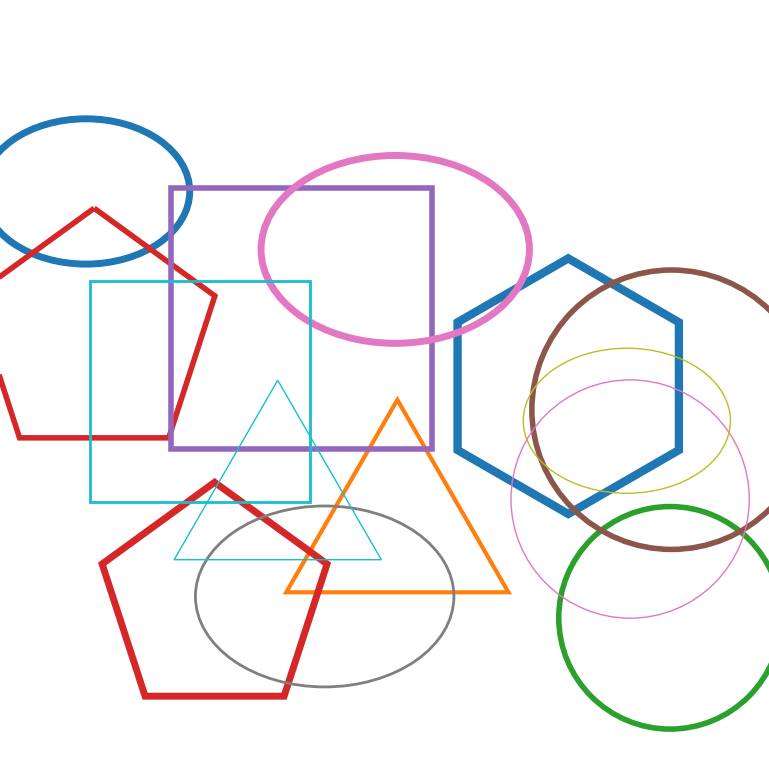[{"shape": "hexagon", "thickness": 3, "radius": 0.83, "center": [0.738, 0.498]}, {"shape": "oval", "thickness": 2.5, "radius": 0.67, "center": [0.112, 0.751]}, {"shape": "triangle", "thickness": 1.5, "radius": 0.83, "center": [0.516, 0.314]}, {"shape": "circle", "thickness": 2, "radius": 0.72, "center": [0.87, 0.198]}, {"shape": "pentagon", "thickness": 2.5, "radius": 0.77, "center": [0.279, 0.22]}, {"shape": "pentagon", "thickness": 2, "radius": 0.82, "center": [0.122, 0.565]}, {"shape": "square", "thickness": 2, "radius": 0.85, "center": [0.392, 0.586]}, {"shape": "circle", "thickness": 2, "radius": 0.91, "center": [0.872, 0.468]}, {"shape": "circle", "thickness": 0.5, "radius": 0.77, "center": [0.818, 0.352]}, {"shape": "oval", "thickness": 2.5, "radius": 0.87, "center": [0.513, 0.676]}, {"shape": "oval", "thickness": 1, "radius": 0.84, "center": [0.422, 0.225]}, {"shape": "oval", "thickness": 0.5, "radius": 0.67, "center": [0.814, 0.454]}, {"shape": "square", "thickness": 1, "radius": 0.72, "center": [0.26, 0.491]}, {"shape": "triangle", "thickness": 0.5, "radius": 0.78, "center": [0.361, 0.351]}]